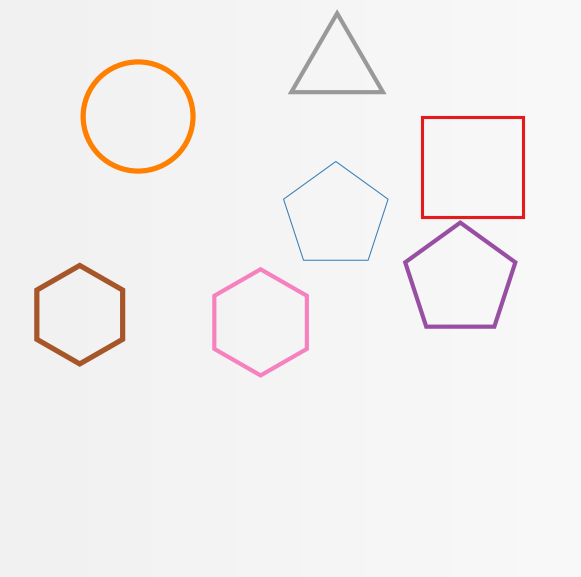[{"shape": "square", "thickness": 1.5, "radius": 0.43, "center": [0.812, 0.71]}, {"shape": "pentagon", "thickness": 0.5, "radius": 0.47, "center": [0.578, 0.625]}, {"shape": "pentagon", "thickness": 2, "radius": 0.5, "center": [0.792, 0.514]}, {"shape": "circle", "thickness": 2.5, "radius": 0.47, "center": [0.238, 0.797]}, {"shape": "hexagon", "thickness": 2.5, "radius": 0.43, "center": [0.137, 0.454]}, {"shape": "hexagon", "thickness": 2, "radius": 0.46, "center": [0.448, 0.441]}, {"shape": "triangle", "thickness": 2, "radius": 0.46, "center": [0.58, 0.885]}]